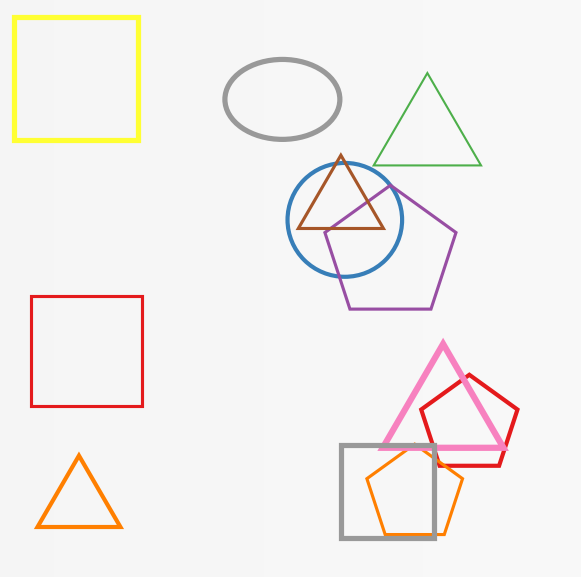[{"shape": "square", "thickness": 1.5, "radius": 0.48, "center": [0.149, 0.391]}, {"shape": "pentagon", "thickness": 2, "radius": 0.44, "center": [0.807, 0.263]}, {"shape": "circle", "thickness": 2, "radius": 0.49, "center": [0.593, 0.618]}, {"shape": "triangle", "thickness": 1, "radius": 0.53, "center": [0.735, 0.766]}, {"shape": "pentagon", "thickness": 1.5, "radius": 0.59, "center": [0.672, 0.56]}, {"shape": "pentagon", "thickness": 1.5, "radius": 0.43, "center": [0.713, 0.144]}, {"shape": "triangle", "thickness": 2, "radius": 0.41, "center": [0.136, 0.128]}, {"shape": "square", "thickness": 2.5, "radius": 0.53, "center": [0.131, 0.863]}, {"shape": "triangle", "thickness": 1.5, "radius": 0.42, "center": [0.586, 0.646]}, {"shape": "triangle", "thickness": 3, "radius": 0.6, "center": [0.762, 0.284]}, {"shape": "square", "thickness": 2.5, "radius": 0.4, "center": [0.667, 0.148]}, {"shape": "oval", "thickness": 2.5, "radius": 0.49, "center": [0.486, 0.827]}]